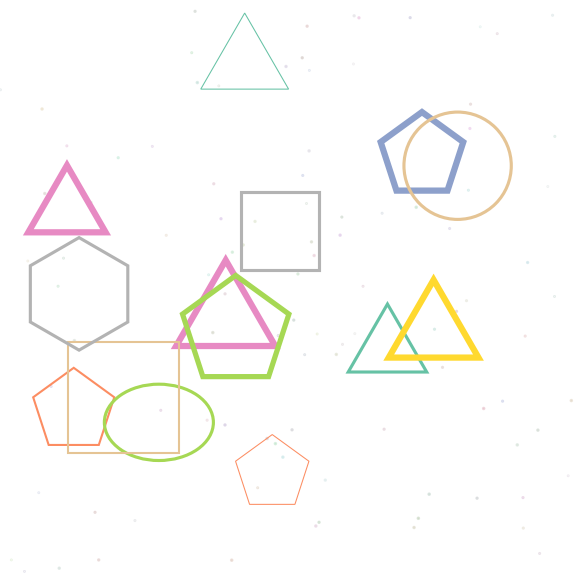[{"shape": "triangle", "thickness": 0.5, "radius": 0.44, "center": [0.424, 0.889]}, {"shape": "triangle", "thickness": 1.5, "radius": 0.39, "center": [0.671, 0.394]}, {"shape": "pentagon", "thickness": 0.5, "radius": 0.33, "center": [0.471, 0.18]}, {"shape": "pentagon", "thickness": 1, "radius": 0.37, "center": [0.128, 0.288]}, {"shape": "pentagon", "thickness": 3, "radius": 0.38, "center": [0.731, 0.73]}, {"shape": "triangle", "thickness": 3, "radius": 0.5, "center": [0.391, 0.45]}, {"shape": "triangle", "thickness": 3, "radius": 0.39, "center": [0.116, 0.635]}, {"shape": "oval", "thickness": 1.5, "radius": 0.47, "center": [0.275, 0.268]}, {"shape": "pentagon", "thickness": 2.5, "radius": 0.48, "center": [0.408, 0.425]}, {"shape": "triangle", "thickness": 3, "radius": 0.45, "center": [0.751, 0.425]}, {"shape": "circle", "thickness": 1.5, "radius": 0.46, "center": [0.792, 0.712]}, {"shape": "square", "thickness": 1, "radius": 0.48, "center": [0.214, 0.31]}, {"shape": "hexagon", "thickness": 1.5, "radius": 0.49, "center": [0.137, 0.49]}, {"shape": "square", "thickness": 1.5, "radius": 0.34, "center": [0.485, 0.6]}]